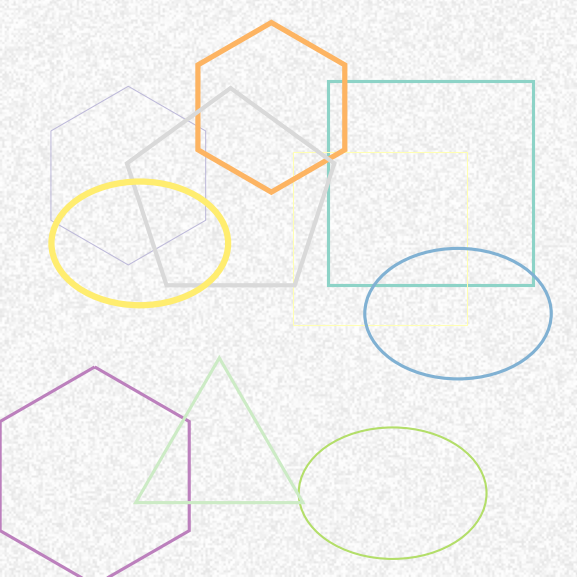[{"shape": "square", "thickness": 1.5, "radius": 0.88, "center": [0.745, 0.682]}, {"shape": "square", "thickness": 0.5, "radius": 0.75, "center": [0.658, 0.587]}, {"shape": "hexagon", "thickness": 0.5, "radius": 0.77, "center": [0.222, 0.695]}, {"shape": "oval", "thickness": 1.5, "radius": 0.81, "center": [0.793, 0.456]}, {"shape": "hexagon", "thickness": 2.5, "radius": 0.73, "center": [0.47, 0.813]}, {"shape": "oval", "thickness": 1, "radius": 0.81, "center": [0.68, 0.145]}, {"shape": "pentagon", "thickness": 2, "radius": 0.94, "center": [0.399, 0.658]}, {"shape": "hexagon", "thickness": 1.5, "radius": 0.95, "center": [0.164, 0.175]}, {"shape": "triangle", "thickness": 1.5, "radius": 0.84, "center": [0.38, 0.212]}, {"shape": "oval", "thickness": 3, "radius": 0.76, "center": [0.242, 0.578]}]